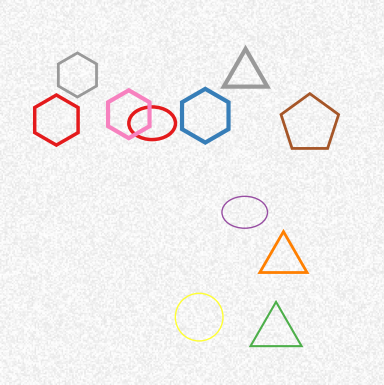[{"shape": "oval", "thickness": 2.5, "radius": 0.3, "center": [0.395, 0.68]}, {"shape": "hexagon", "thickness": 2.5, "radius": 0.33, "center": [0.146, 0.688]}, {"shape": "hexagon", "thickness": 3, "radius": 0.35, "center": [0.533, 0.699]}, {"shape": "triangle", "thickness": 1.5, "radius": 0.38, "center": [0.717, 0.139]}, {"shape": "oval", "thickness": 1, "radius": 0.3, "center": [0.636, 0.449]}, {"shape": "triangle", "thickness": 2, "radius": 0.35, "center": [0.736, 0.328]}, {"shape": "circle", "thickness": 1, "radius": 0.31, "center": [0.517, 0.176]}, {"shape": "pentagon", "thickness": 2, "radius": 0.39, "center": [0.805, 0.678]}, {"shape": "hexagon", "thickness": 3, "radius": 0.31, "center": [0.335, 0.703]}, {"shape": "hexagon", "thickness": 2, "radius": 0.29, "center": [0.201, 0.805]}, {"shape": "triangle", "thickness": 3, "radius": 0.33, "center": [0.638, 0.808]}]